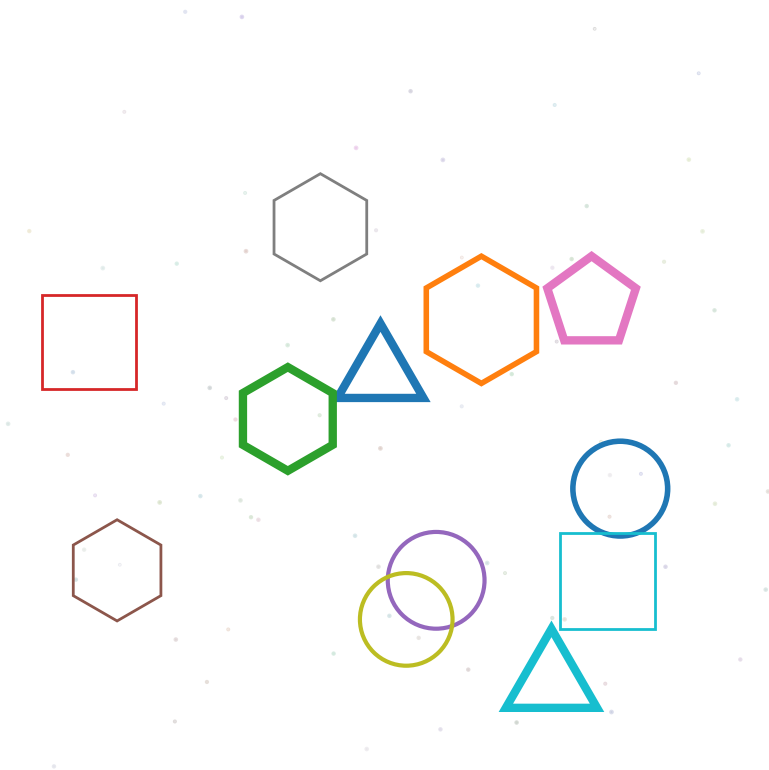[{"shape": "triangle", "thickness": 3, "radius": 0.32, "center": [0.494, 0.515]}, {"shape": "circle", "thickness": 2, "radius": 0.31, "center": [0.806, 0.365]}, {"shape": "hexagon", "thickness": 2, "radius": 0.41, "center": [0.625, 0.585]}, {"shape": "hexagon", "thickness": 3, "radius": 0.34, "center": [0.374, 0.456]}, {"shape": "square", "thickness": 1, "radius": 0.31, "center": [0.115, 0.556]}, {"shape": "circle", "thickness": 1.5, "radius": 0.31, "center": [0.566, 0.246]}, {"shape": "hexagon", "thickness": 1, "radius": 0.33, "center": [0.152, 0.259]}, {"shape": "pentagon", "thickness": 3, "radius": 0.3, "center": [0.768, 0.607]}, {"shape": "hexagon", "thickness": 1, "radius": 0.35, "center": [0.416, 0.705]}, {"shape": "circle", "thickness": 1.5, "radius": 0.3, "center": [0.528, 0.196]}, {"shape": "square", "thickness": 1, "radius": 0.31, "center": [0.789, 0.245]}, {"shape": "triangle", "thickness": 3, "radius": 0.34, "center": [0.716, 0.115]}]